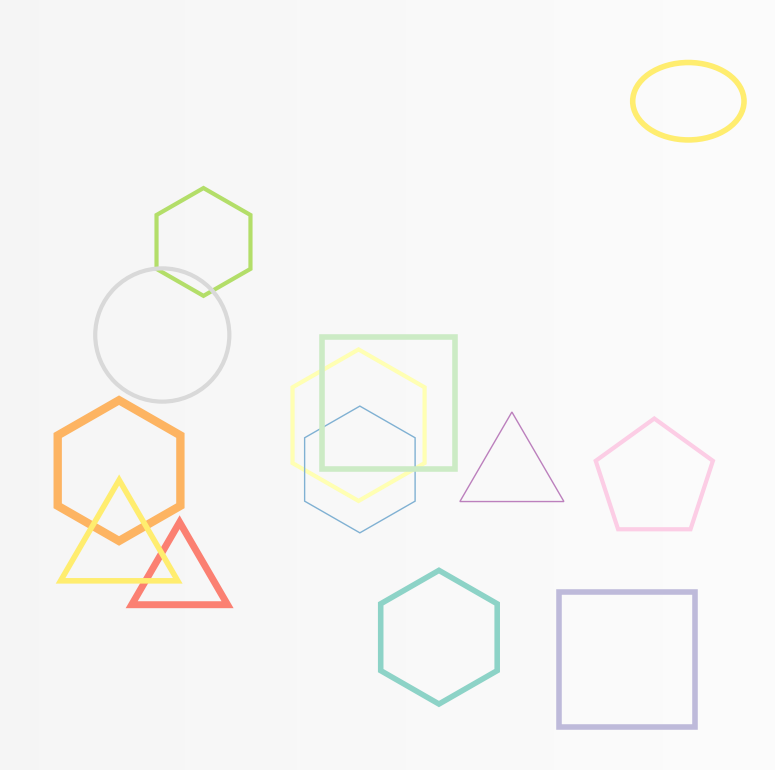[{"shape": "hexagon", "thickness": 2, "radius": 0.43, "center": [0.566, 0.172]}, {"shape": "hexagon", "thickness": 1.5, "radius": 0.49, "center": [0.463, 0.448]}, {"shape": "square", "thickness": 2, "radius": 0.44, "center": [0.809, 0.143]}, {"shape": "triangle", "thickness": 2.5, "radius": 0.36, "center": [0.232, 0.25]}, {"shape": "hexagon", "thickness": 0.5, "radius": 0.41, "center": [0.464, 0.39]}, {"shape": "hexagon", "thickness": 3, "radius": 0.46, "center": [0.154, 0.389]}, {"shape": "hexagon", "thickness": 1.5, "radius": 0.35, "center": [0.263, 0.686]}, {"shape": "pentagon", "thickness": 1.5, "radius": 0.4, "center": [0.844, 0.377]}, {"shape": "circle", "thickness": 1.5, "radius": 0.43, "center": [0.209, 0.565]}, {"shape": "triangle", "thickness": 0.5, "radius": 0.39, "center": [0.661, 0.387]}, {"shape": "square", "thickness": 2, "radius": 0.43, "center": [0.501, 0.477]}, {"shape": "triangle", "thickness": 2, "radius": 0.44, "center": [0.154, 0.289]}, {"shape": "oval", "thickness": 2, "radius": 0.36, "center": [0.888, 0.869]}]